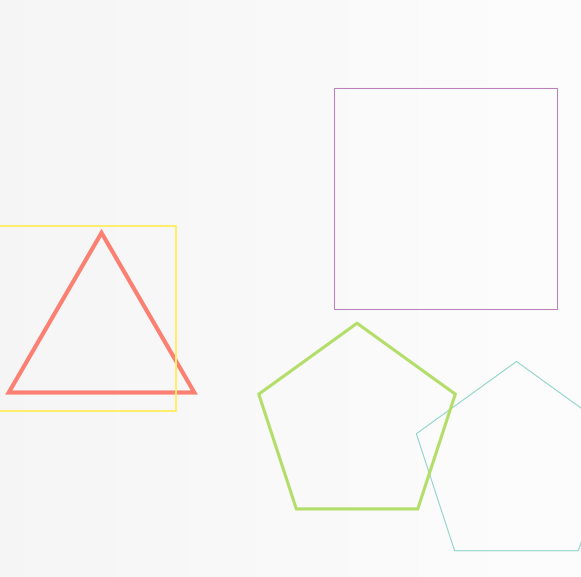[{"shape": "pentagon", "thickness": 0.5, "radius": 0.91, "center": [0.889, 0.192]}, {"shape": "triangle", "thickness": 2, "radius": 0.92, "center": [0.175, 0.412]}, {"shape": "pentagon", "thickness": 1.5, "radius": 0.89, "center": [0.614, 0.262]}, {"shape": "square", "thickness": 0.5, "radius": 0.96, "center": [0.767, 0.656]}, {"shape": "square", "thickness": 1, "radius": 0.8, "center": [0.144, 0.447]}]